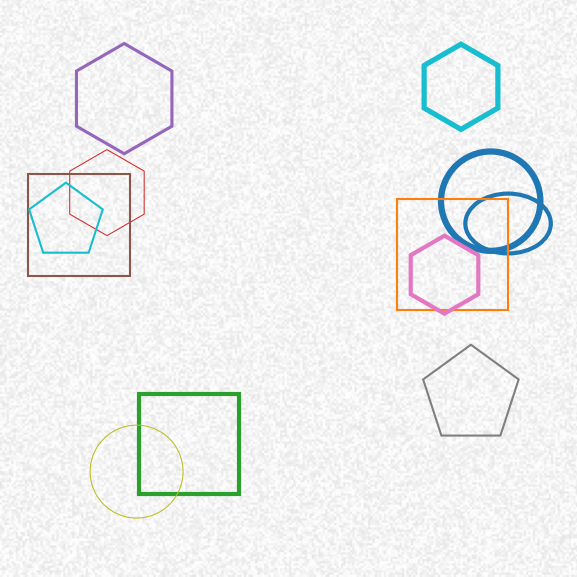[{"shape": "circle", "thickness": 3, "radius": 0.43, "center": [0.85, 0.651]}, {"shape": "oval", "thickness": 2, "radius": 0.37, "center": [0.88, 0.612]}, {"shape": "square", "thickness": 1, "radius": 0.48, "center": [0.784, 0.558]}, {"shape": "square", "thickness": 2, "radius": 0.43, "center": [0.328, 0.23]}, {"shape": "hexagon", "thickness": 0.5, "radius": 0.37, "center": [0.185, 0.666]}, {"shape": "hexagon", "thickness": 1.5, "radius": 0.48, "center": [0.215, 0.828]}, {"shape": "square", "thickness": 1, "radius": 0.44, "center": [0.137, 0.61]}, {"shape": "hexagon", "thickness": 2, "radius": 0.34, "center": [0.77, 0.523]}, {"shape": "pentagon", "thickness": 1, "radius": 0.43, "center": [0.815, 0.315]}, {"shape": "circle", "thickness": 0.5, "radius": 0.4, "center": [0.237, 0.182]}, {"shape": "hexagon", "thickness": 2.5, "radius": 0.37, "center": [0.798, 0.849]}, {"shape": "pentagon", "thickness": 1, "radius": 0.34, "center": [0.114, 0.616]}]